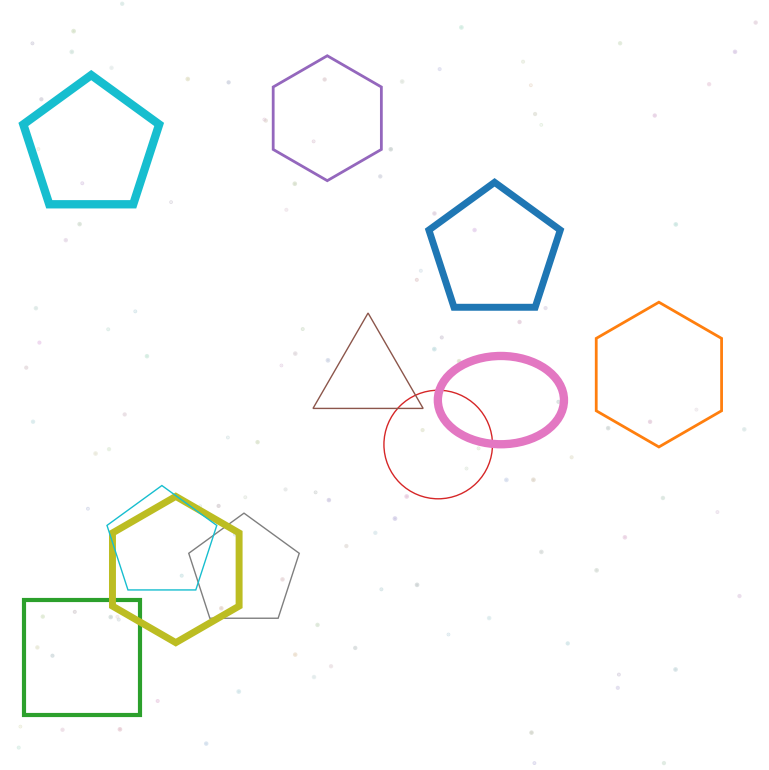[{"shape": "pentagon", "thickness": 2.5, "radius": 0.45, "center": [0.642, 0.674]}, {"shape": "hexagon", "thickness": 1, "radius": 0.47, "center": [0.856, 0.514]}, {"shape": "square", "thickness": 1.5, "radius": 0.38, "center": [0.107, 0.146]}, {"shape": "circle", "thickness": 0.5, "radius": 0.35, "center": [0.569, 0.423]}, {"shape": "hexagon", "thickness": 1, "radius": 0.41, "center": [0.425, 0.846]}, {"shape": "triangle", "thickness": 0.5, "radius": 0.41, "center": [0.478, 0.511]}, {"shape": "oval", "thickness": 3, "radius": 0.41, "center": [0.651, 0.48]}, {"shape": "pentagon", "thickness": 0.5, "radius": 0.38, "center": [0.317, 0.258]}, {"shape": "hexagon", "thickness": 2.5, "radius": 0.47, "center": [0.228, 0.26]}, {"shape": "pentagon", "thickness": 3, "radius": 0.46, "center": [0.118, 0.81]}, {"shape": "pentagon", "thickness": 0.5, "radius": 0.37, "center": [0.21, 0.294]}]